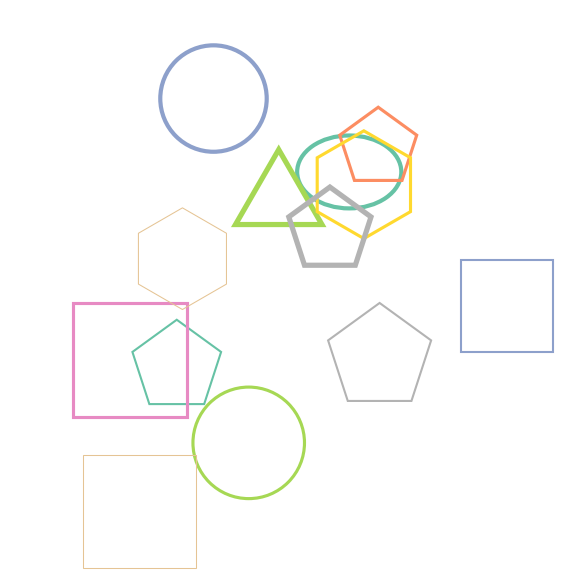[{"shape": "oval", "thickness": 2, "radius": 0.45, "center": [0.605, 0.701]}, {"shape": "pentagon", "thickness": 1, "radius": 0.4, "center": [0.306, 0.365]}, {"shape": "pentagon", "thickness": 1.5, "radius": 0.35, "center": [0.655, 0.743]}, {"shape": "circle", "thickness": 2, "radius": 0.46, "center": [0.37, 0.828]}, {"shape": "square", "thickness": 1, "radius": 0.4, "center": [0.878, 0.47]}, {"shape": "square", "thickness": 1.5, "radius": 0.5, "center": [0.225, 0.376]}, {"shape": "triangle", "thickness": 2.5, "radius": 0.43, "center": [0.483, 0.654]}, {"shape": "circle", "thickness": 1.5, "radius": 0.48, "center": [0.431, 0.232]}, {"shape": "hexagon", "thickness": 1.5, "radius": 0.47, "center": [0.63, 0.679]}, {"shape": "square", "thickness": 0.5, "radius": 0.49, "center": [0.241, 0.113]}, {"shape": "hexagon", "thickness": 0.5, "radius": 0.44, "center": [0.316, 0.551]}, {"shape": "pentagon", "thickness": 1, "radius": 0.47, "center": [0.657, 0.381]}, {"shape": "pentagon", "thickness": 2.5, "radius": 0.37, "center": [0.571, 0.6]}]